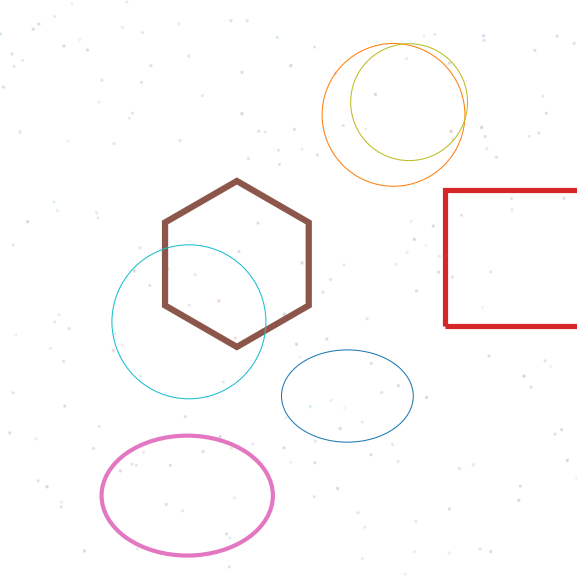[{"shape": "oval", "thickness": 0.5, "radius": 0.57, "center": [0.602, 0.313]}, {"shape": "circle", "thickness": 0.5, "radius": 0.62, "center": [0.681, 0.8]}, {"shape": "square", "thickness": 2.5, "radius": 0.59, "center": [0.888, 0.552]}, {"shape": "hexagon", "thickness": 3, "radius": 0.72, "center": [0.41, 0.542]}, {"shape": "oval", "thickness": 2, "radius": 0.74, "center": [0.324, 0.141]}, {"shape": "circle", "thickness": 0.5, "radius": 0.51, "center": [0.708, 0.822]}, {"shape": "circle", "thickness": 0.5, "radius": 0.67, "center": [0.327, 0.442]}]